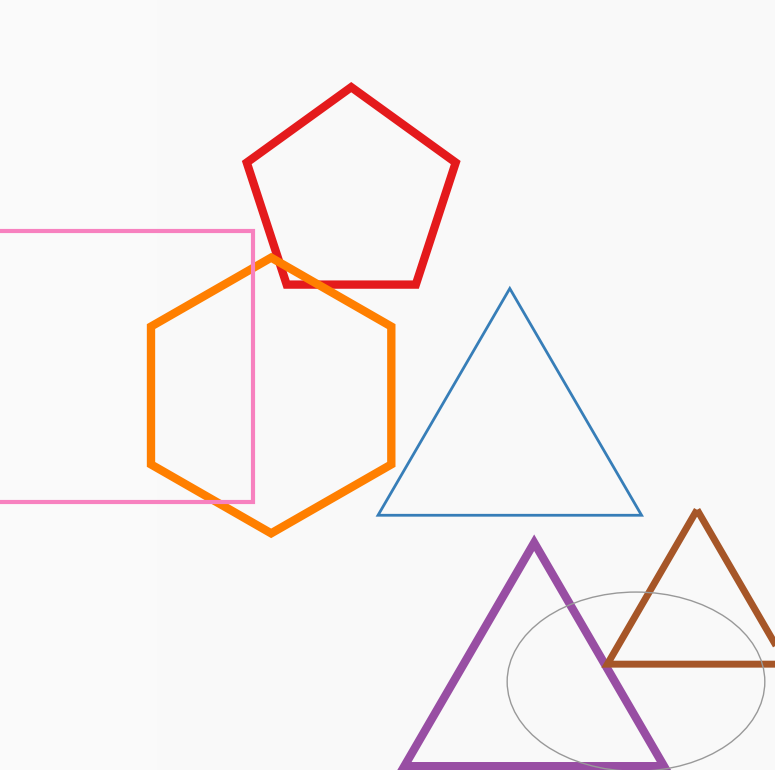[{"shape": "pentagon", "thickness": 3, "radius": 0.71, "center": [0.453, 0.745]}, {"shape": "triangle", "thickness": 1, "radius": 0.98, "center": [0.658, 0.429]}, {"shape": "triangle", "thickness": 3, "radius": 0.97, "center": [0.689, 0.102]}, {"shape": "hexagon", "thickness": 3, "radius": 0.9, "center": [0.35, 0.486]}, {"shape": "triangle", "thickness": 2.5, "radius": 0.67, "center": [0.899, 0.204]}, {"shape": "square", "thickness": 1.5, "radius": 0.88, "center": [0.151, 0.524]}, {"shape": "oval", "thickness": 0.5, "radius": 0.83, "center": [0.821, 0.115]}]